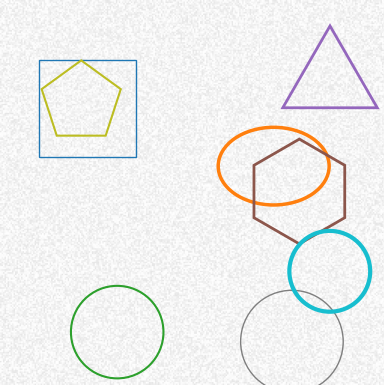[{"shape": "square", "thickness": 1, "radius": 0.63, "center": [0.227, 0.718]}, {"shape": "oval", "thickness": 2.5, "radius": 0.72, "center": [0.711, 0.568]}, {"shape": "circle", "thickness": 1.5, "radius": 0.6, "center": [0.304, 0.137]}, {"shape": "triangle", "thickness": 2, "radius": 0.71, "center": [0.857, 0.791]}, {"shape": "hexagon", "thickness": 2, "radius": 0.68, "center": [0.778, 0.503]}, {"shape": "circle", "thickness": 1, "radius": 0.67, "center": [0.758, 0.113]}, {"shape": "pentagon", "thickness": 1.5, "radius": 0.54, "center": [0.211, 0.735]}, {"shape": "circle", "thickness": 3, "radius": 0.52, "center": [0.857, 0.295]}]